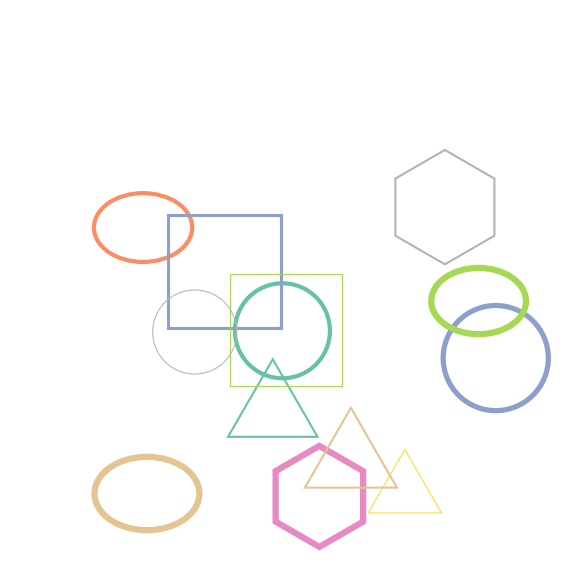[{"shape": "triangle", "thickness": 1, "radius": 0.45, "center": [0.472, 0.288]}, {"shape": "circle", "thickness": 2, "radius": 0.41, "center": [0.489, 0.426]}, {"shape": "oval", "thickness": 2, "radius": 0.43, "center": [0.248, 0.605]}, {"shape": "circle", "thickness": 2.5, "radius": 0.46, "center": [0.858, 0.379]}, {"shape": "square", "thickness": 1.5, "radius": 0.49, "center": [0.389, 0.529]}, {"shape": "hexagon", "thickness": 3, "radius": 0.44, "center": [0.553, 0.14]}, {"shape": "oval", "thickness": 3, "radius": 0.41, "center": [0.829, 0.478]}, {"shape": "square", "thickness": 0.5, "radius": 0.49, "center": [0.495, 0.427]}, {"shape": "triangle", "thickness": 0.5, "radius": 0.37, "center": [0.701, 0.148]}, {"shape": "triangle", "thickness": 1, "radius": 0.46, "center": [0.608, 0.201]}, {"shape": "oval", "thickness": 3, "radius": 0.45, "center": [0.254, 0.145]}, {"shape": "circle", "thickness": 0.5, "radius": 0.36, "center": [0.337, 0.424]}, {"shape": "hexagon", "thickness": 1, "radius": 0.49, "center": [0.77, 0.64]}]